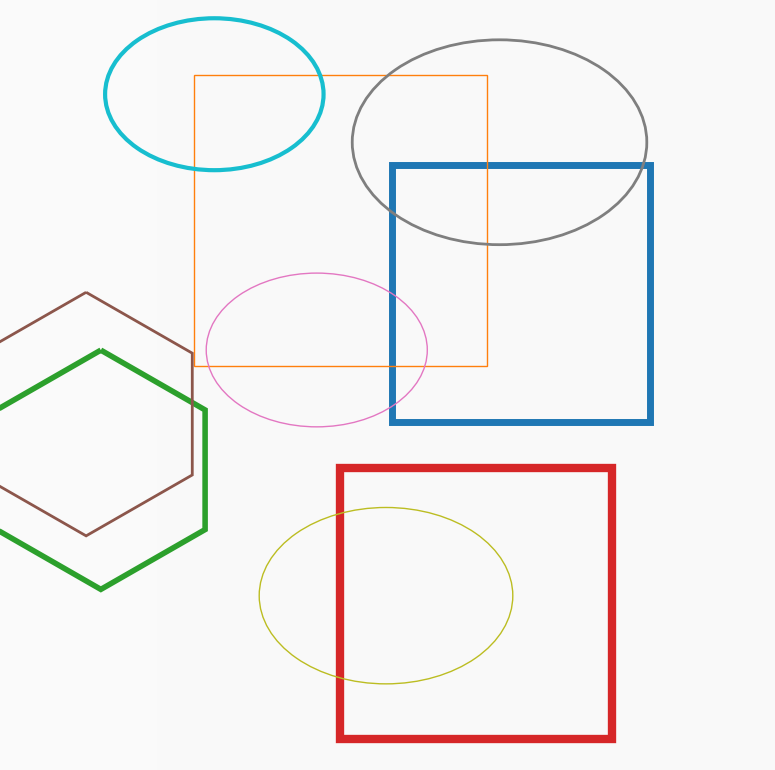[{"shape": "square", "thickness": 2.5, "radius": 0.83, "center": [0.672, 0.618]}, {"shape": "square", "thickness": 0.5, "radius": 0.94, "center": [0.439, 0.714]}, {"shape": "hexagon", "thickness": 2, "radius": 0.78, "center": [0.13, 0.39]}, {"shape": "square", "thickness": 3, "radius": 0.88, "center": [0.614, 0.216]}, {"shape": "hexagon", "thickness": 1, "radius": 0.79, "center": [0.111, 0.462]}, {"shape": "oval", "thickness": 0.5, "radius": 0.71, "center": [0.409, 0.545]}, {"shape": "oval", "thickness": 1, "radius": 0.95, "center": [0.645, 0.815]}, {"shape": "oval", "thickness": 0.5, "radius": 0.82, "center": [0.498, 0.226]}, {"shape": "oval", "thickness": 1.5, "radius": 0.7, "center": [0.277, 0.878]}]